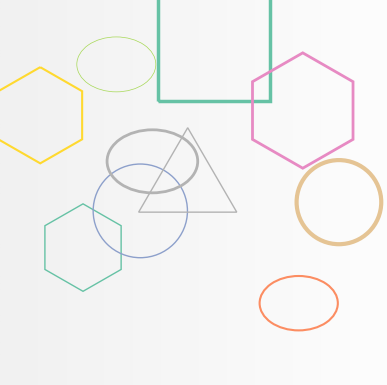[{"shape": "square", "thickness": 2.5, "radius": 0.72, "center": [0.552, 0.881]}, {"shape": "hexagon", "thickness": 1, "radius": 0.57, "center": [0.214, 0.357]}, {"shape": "oval", "thickness": 1.5, "radius": 0.5, "center": [0.771, 0.212]}, {"shape": "circle", "thickness": 1, "radius": 0.61, "center": [0.362, 0.452]}, {"shape": "hexagon", "thickness": 2, "radius": 0.75, "center": [0.781, 0.713]}, {"shape": "oval", "thickness": 0.5, "radius": 0.51, "center": [0.3, 0.833]}, {"shape": "hexagon", "thickness": 1.5, "radius": 0.62, "center": [0.104, 0.701]}, {"shape": "circle", "thickness": 3, "radius": 0.55, "center": [0.875, 0.475]}, {"shape": "oval", "thickness": 2, "radius": 0.58, "center": [0.393, 0.581]}, {"shape": "triangle", "thickness": 1, "radius": 0.73, "center": [0.484, 0.522]}]